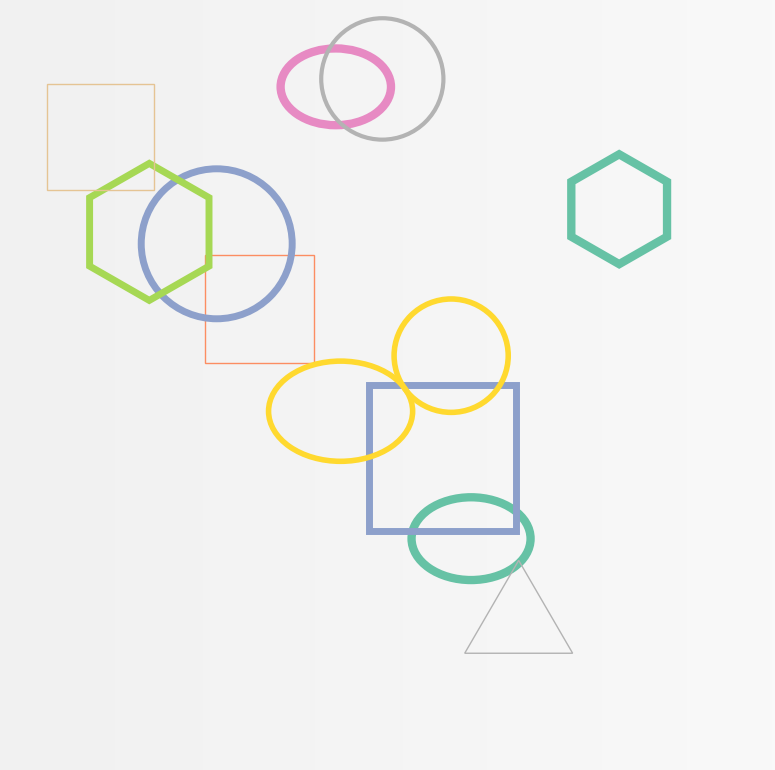[{"shape": "hexagon", "thickness": 3, "radius": 0.36, "center": [0.799, 0.728]}, {"shape": "oval", "thickness": 3, "radius": 0.38, "center": [0.608, 0.3]}, {"shape": "square", "thickness": 0.5, "radius": 0.35, "center": [0.335, 0.599]}, {"shape": "square", "thickness": 2.5, "radius": 0.47, "center": [0.571, 0.406]}, {"shape": "circle", "thickness": 2.5, "radius": 0.49, "center": [0.28, 0.683]}, {"shape": "oval", "thickness": 3, "radius": 0.36, "center": [0.433, 0.887]}, {"shape": "hexagon", "thickness": 2.5, "radius": 0.44, "center": [0.193, 0.699]}, {"shape": "circle", "thickness": 2, "radius": 0.37, "center": [0.582, 0.538]}, {"shape": "oval", "thickness": 2, "radius": 0.46, "center": [0.439, 0.466]}, {"shape": "square", "thickness": 0.5, "radius": 0.35, "center": [0.13, 0.822]}, {"shape": "circle", "thickness": 1.5, "radius": 0.39, "center": [0.493, 0.897]}, {"shape": "triangle", "thickness": 0.5, "radius": 0.4, "center": [0.669, 0.192]}]